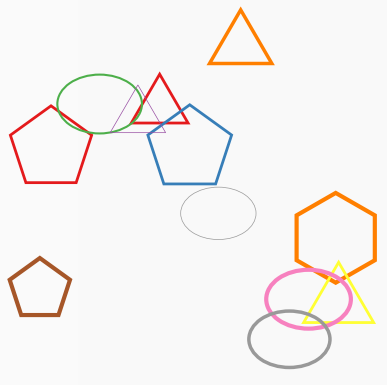[{"shape": "triangle", "thickness": 2, "radius": 0.42, "center": [0.412, 0.723]}, {"shape": "pentagon", "thickness": 2, "radius": 0.55, "center": [0.132, 0.615]}, {"shape": "pentagon", "thickness": 2, "radius": 0.57, "center": [0.49, 0.614]}, {"shape": "oval", "thickness": 1.5, "radius": 0.55, "center": [0.257, 0.73]}, {"shape": "triangle", "thickness": 0.5, "radius": 0.41, "center": [0.356, 0.697]}, {"shape": "triangle", "thickness": 2.5, "radius": 0.46, "center": [0.621, 0.881]}, {"shape": "hexagon", "thickness": 3, "radius": 0.58, "center": [0.866, 0.382]}, {"shape": "triangle", "thickness": 2, "radius": 0.52, "center": [0.874, 0.214]}, {"shape": "pentagon", "thickness": 3, "radius": 0.41, "center": [0.103, 0.248]}, {"shape": "oval", "thickness": 3, "radius": 0.55, "center": [0.796, 0.223]}, {"shape": "oval", "thickness": 2.5, "radius": 0.52, "center": [0.747, 0.119]}, {"shape": "oval", "thickness": 0.5, "radius": 0.49, "center": [0.564, 0.446]}]